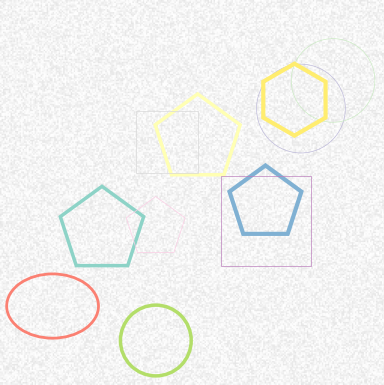[{"shape": "pentagon", "thickness": 2.5, "radius": 0.57, "center": [0.265, 0.402]}, {"shape": "pentagon", "thickness": 2.5, "radius": 0.58, "center": [0.513, 0.64]}, {"shape": "circle", "thickness": 0.5, "radius": 0.58, "center": [0.782, 0.718]}, {"shape": "oval", "thickness": 2, "radius": 0.6, "center": [0.137, 0.205]}, {"shape": "pentagon", "thickness": 3, "radius": 0.49, "center": [0.689, 0.472]}, {"shape": "circle", "thickness": 2.5, "radius": 0.46, "center": [0.405, 0.116]}, {"shape": "pentagon", "thickness": 0.5, "radius": 0.4, "center": [0.404, 0.409]}, {"shape": "square", "thickness": 0.5, "radius": 0.4, "center": [0.435, 0.631]}, {"shape": "square", "thickness": 0.5, "radius": 0.59, "center": [0.691, 0.425]}, {"shape": "circle", "thickness": 0.5, "radius": 0.54, "center": [0.865, 0.791]}, {"shape": "hexagon", "thickness": 3, "radius": 0.47, "center": [0.765, 0.741]}]